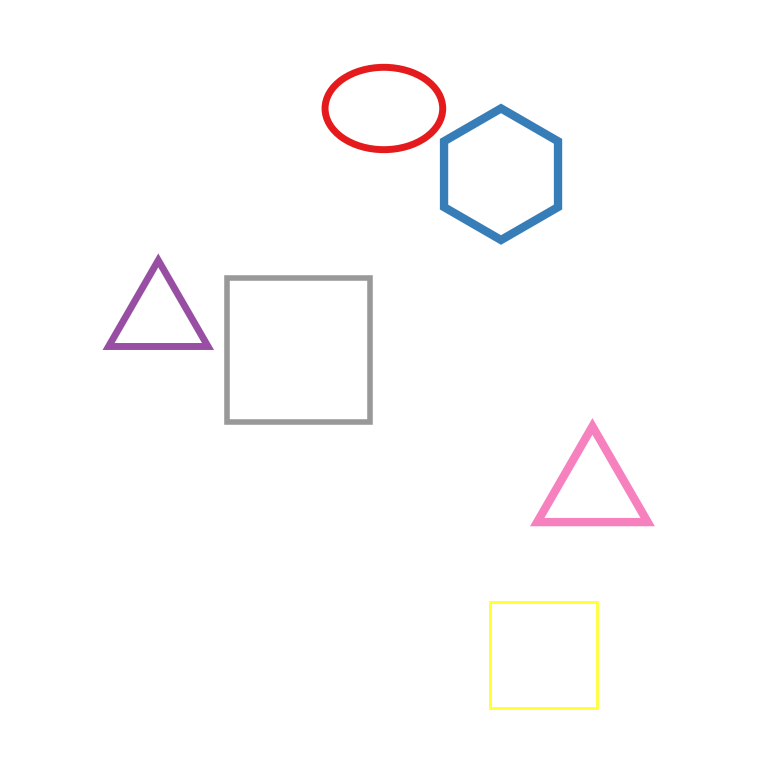[{"shape": "oval", "thickness": 2.5, "radius": 0.38, "center": [0.499, 0.859]}, {"shape": "hexagon", "thickness": 3, "radius": 0.43, "center": [0.651, 0.774]}, {"shape": "triangle", "thickness": 2.5, "radius": 0.37, "center": [0.206, 0.587]}, {"shape": "square", "thickness": 1, "radius": 0.35, "center": [0.706, 0.149]}, {"shape": "triangle", "thickness": 3, "radius": 0.41, "center": [0.769, 0.363]}, {"shape": "square", "thickness": 2, "radius": 0.47, "center": [0.388, 0.545]}]